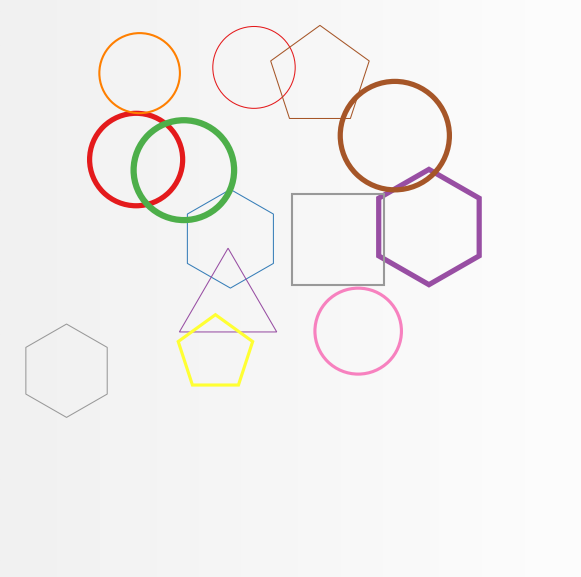[{"shape": "circle", "thickness": 2.5, "radius": 0.4, "center": [0.234, 0.723]}, {"shape": "circle", "thickness": 0.5, "radius": 0.35, "center": [0.437, 0.882]}, {"shape": "hexagon", "thickness": 0.5, "radius": 0.43, "center": [0.396, 0.586]}, {"shape": "circle", "thickness": 3, "radius": 0.43, "center": [0.316, 0.704]}, {"shape": "triangle", "thickness": 0.5, "radius": 0.48, "center": [0.392, 0.473]}, {"shape": "hexagon", "thickness": 2.5, "radius": 0.5, "center": [0.738, 0.606]}, {"shape": "circle", "thickness": 1, "radius": 0.35, "center": [0.24, 0.872]}, {"shape": "pentagon", "thickness": 1.5, "radius": 0.34, "center": [0.371, 0.387]}, {"shape": "circle", "thickness": 2.5, "radius": 0.47, "center": [0.679, 0.764]}, {"shape": "pentagon", "thickness": 0.5, "radius": 0.45, "center": [0.55, 0.866]}, {"shape": "circle", "thickness": 1.5, "radius": 0.37, "center": [0.616, 0.426]}, {"shape": "square", "thickness": 1, "radius": 0.39, "center": [0.582, 0.584]}, {"shape": "hexagon", "thickness": 0.5, "radius": 0.4, "center": [0.114, 0.357]}]